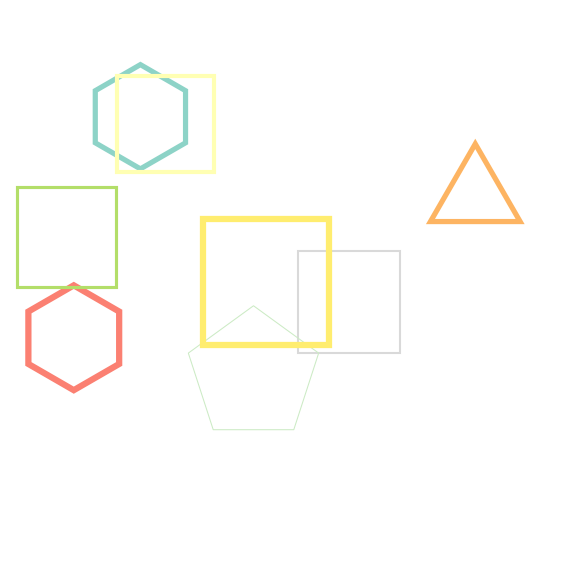[{"shape": "hexagon", "thickness": 2.5, "radius": 0.45, "center": [0.243, 0.797]}, {"shape": "square", "thickness": 2, "radius": 0.42, "center": [0.287, 0.785]}, {"shape": "hexagon", "thickness": 3, "radius": 0.45, "center": [0.128, 0.414]}, {"shape": "triangle", "thickness": 2.5, "radius": 0.45, "center": [0.823, 0.66]}, {"shape": "square", "thickness": 1.5, "radius": 0.43, "center": [0.115, 0.589]}, {"shape": "square", "thickness": 1, "radius": 0.44, "center": [0.604, 0.476]}, {"shape": "pentagon", "thickness": 0.5, "radius": 0.59, "center": [0.439, 0.351]}, {"shape": "square", "thickness": 3, "radius": 0.55, "center": [0.461, 0.51]}]